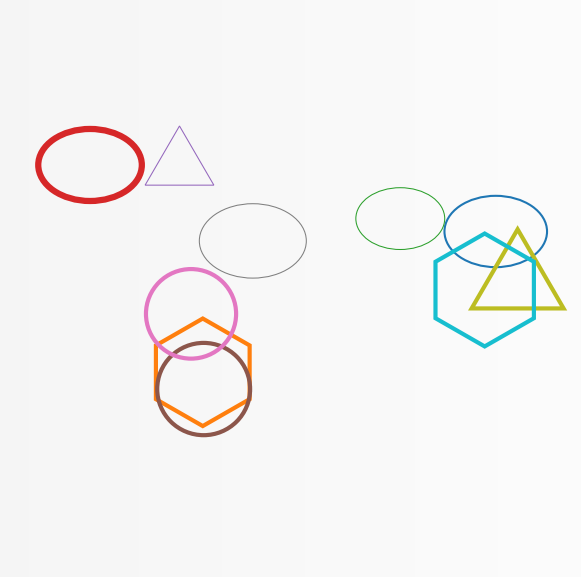[{"shape": "oval", "thickness": 1, "radius": 0.44, "center": [0.853, 0.598]}, {"shape": "hexagon", "thickness": 2, "radius": 0.47, "center": [0.349, 0.354]}, {"shape": "oval", "thickness": 0.5, "radius": 0.38, "center": [0.689, 0.621]}, {"shape": "oval", "thickness": 3, "radius": 0.45, "center": [0.155, 0.713]}, {"shape": "triangle", "thickness": 0.5, "radius": 0.34, "center": [0.309, 0.713]}, {"shape": "circle", "thickness": 2, "radius": 0.4, "center": [0.35, 0.325]}, {"shape": "circle", "thickness": 2, "radius": 0.39, "center": [0.329, 0.456]}, {"shape": "oval", "thickness": 0.5, "radius": 0.46, "center": [0.435, 0.582]}, {"shape": "triangle", "thickness": 2, "radius": 0.46, "center": [0.891, 0.511]}, {"shape": "hexagon", "thickness": 2, "radius": 0.49, "center": [0.834, 0.497]}]